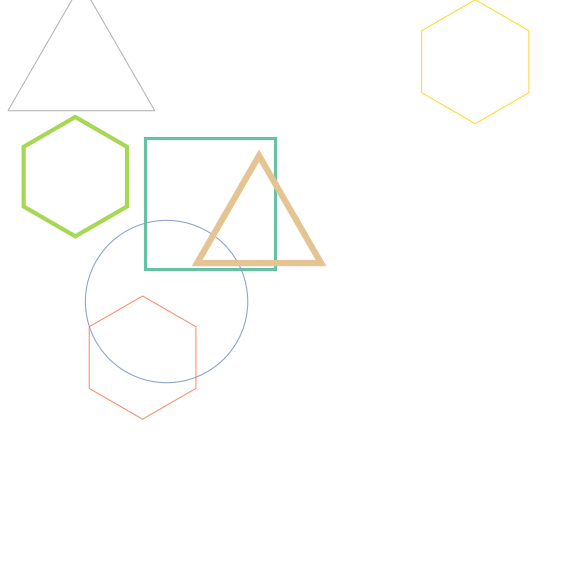[{"shape": "square", "thickness": 1.5, "radius": 0.57, "center": [0.364, 0.646]}, {"shape": "hexagon", "thickness": 0.5, "radius": 0.53, "center": [0.247, 0.38]}, {"shape": "circle", "thickness": 0.5, "radius": 0.7, "center": [0.288, 0.477]}, {"shape": "hexagon", "thickness": 2, "radius": 0.52, "center": [0.13, 0.693]}, {"shape": "hexagon", "thickness": 0.5, "radius": 0.54, "center": [0.823, 0.892]}, {"shape": "triangle", "thickness": 3, "radius": 0.62, "center": [0.449, 0.606]}, {"shape": "triangle", "thickness": 0.5, "radius": 0.73, "center": [0.141, 0.881]}]